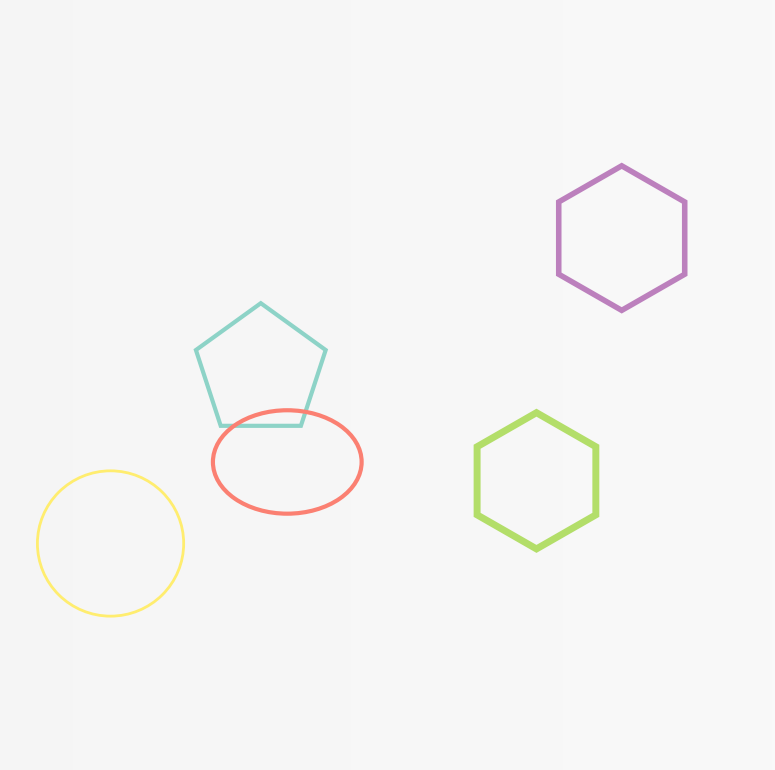[{"shape": "pentagon", "thickness": 1.5, "radius": 0.44, "center": [0.337, 0.518]}, {"shape": "oval", "thickness": 1.5, "radius": 0.48, "center": [0.371, 0.4]}, {"shape": "hexagon", "thickness": 2.5, "radius": 0.44, "center": [0.692, 0.376]}, {"shape": "hexagon", "thickness": 2, "radius": 0.47, "center": [0.802, 0.691]}, {"shape": "circle", "thickness": 1, "radius": 0.47, "center": [0.143, 0.294]}]